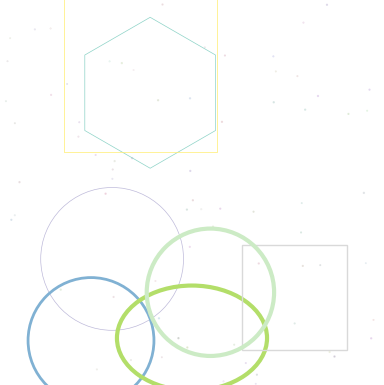[{"shape": "hexagon", "thickness": 0.5, "radius": 0.98, "center": [0.39, 0.759]}, {"shape": "circle", "thickness": 0.5, "radius": 0.93, "center": [0.291, 0.328]}, {"shape": "circle", "thickness": 2, "radius": 0.82, "center": [0.236, 0.116]}, {"shape": "oval", "thickness": 3, "radius": 0.97, "center": [0.499, 0.122]}, {"shape": "square", "thickness": 1, "radius": 0.68, "center": [0.764, 0.228]}, {"shape": "circle", "thickness": 3, "radius": 0.83, "center": [0.547, 0.241]}, {"shape": "square", "thickness": 0.5, "radius": 1.0, "center": [0.364, 0.806]}]